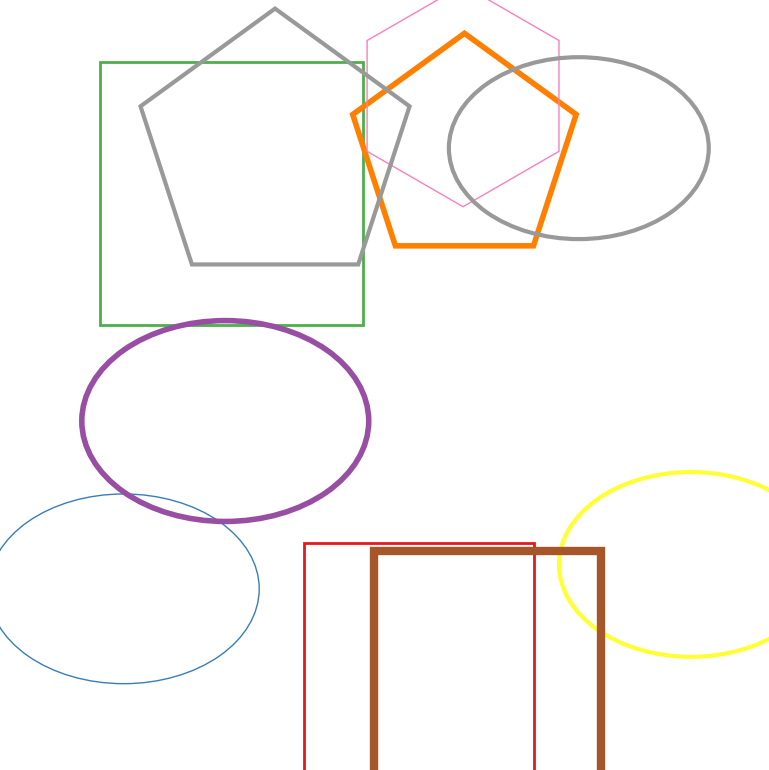[{"shape": "square", "thickness": 1, "radius": 0.75, "center": [0.544, 0.146]}, {"shape": "oval", "thickness": 0.5, "radius": 0.88, "center": [0.161, 0.235]}, {"shape": "square", "thickness": 1, "radius": 0.85, "center": [0.301, 0.749]}, {"shape": "oval", "thickness": 2, "radius": 0.93, "center": [0.293, 0.453]}, {"shape": "pentagon", "thickness": 2, "radius": 0.76, "center": [0.603, 0.804]}, {"shape": "oval", "thickness": 1.5, "radius": 0.86, "center": [0.897, 0.267]}, {"shape": "square", "thickness": 3, "radius": 0.74, "center": [0.633, 0.136]}, {"shape": "hexagon", "thickness": 0.5, "radius": 0.72, "center": [0.601, 0.875]}, {"shape": "pentagon", "thickness": 1.5, "radius": 0.92, "center": [0.357, 0.805]}, {"shape": "oval", "thickness": 1.5, "radius": 0.84, "center": [0.752, 0.808]}]